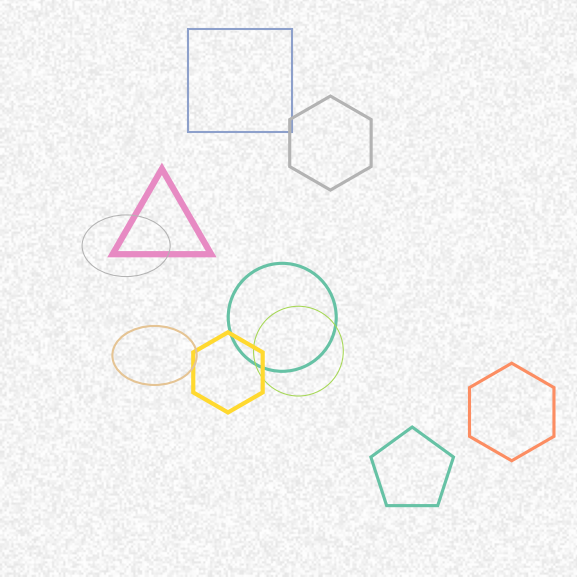[{"shape": "circle", "thickness": 1.5, "radius": 0.47, "center": [0.489, 0.45]}, {"shape": "pentagon", "thickness": 1.5, "radius": 0.38, "center": [0.714, 0.184]}, {"shape": "hexagon", "thickness": 1.5, "radius": 0.42, "center": [0.886, 0.286]}, {"shape": "square", "thickness": 1, "radius": 0.45, "center": [0.415, 0.86]}, {"shape": "triangle", "thickness": 3, "radius": 0.49, "center": [0.28, 0.608]}, {"shape": "circle", "thickness": 0.5, "radius": 0.39, "center": [0.517, 0.391]}, {"shape": "hexagon", "thickness": 2, "radius": 0.35, "center": [0.395, 0.354]}, {"shape": "oval", "thickness": 1, "radius": 0.37, "center": [0.268, 0.384]}, {"shape": "oval", "thickness": 0.5, "radius": 0.38, "center": [0.218, 0.574]}, {"shape": "hexagon", "thickness": 1.5, "radius": 0.41, "center": [0.572, 0.751]}]